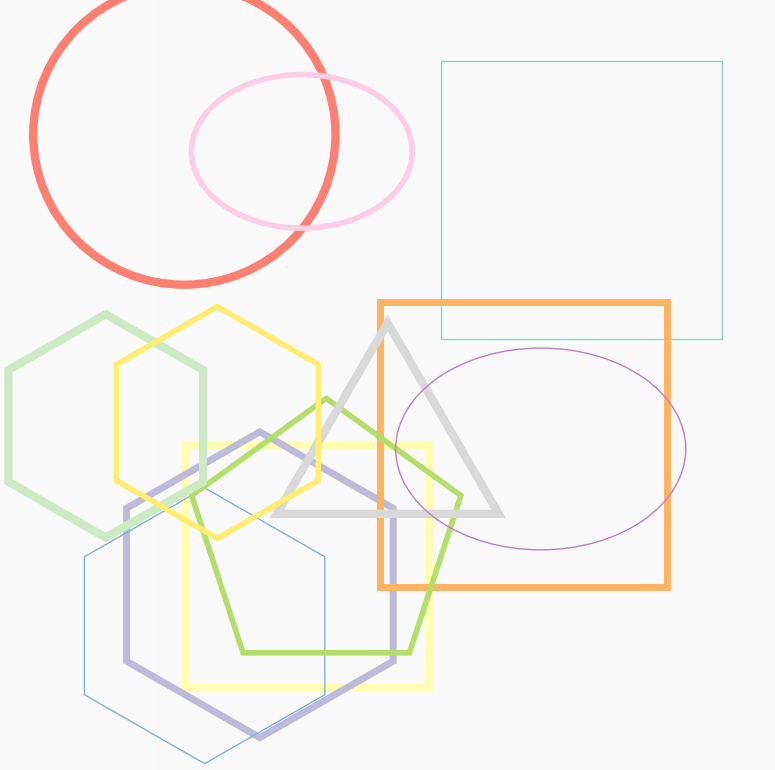[{"shape": "square", "thickness": 0.5, "radius": 0.9, "center": [0.75, 0.741]}, {"shape": "square", "thickness": 3, "radius": 0.79, "center": [0.396, 0.264]}, {"shape": "hexagon", "thickness": 2.5, "radius": 0.99, "center": [0.335, 0.241]}, {"shape": "circle", "thickness": 3, "radius": 0.98, "center": [0.238, 0.825]}, {"shape": "hexagon", "thickness": 0.5, "radius": 0.9, "center": [0.264, 0.187]}, {"shape": "square", "thickness": 2.5, "radius": 0.93, "center": [0.676, 0.423]}, {"shape": "pentagon", "thickness": 2, "radius": 0.91, "center": [0.421, 0.3]}, {"shape": "oval", "thickness": 2, "radius": 0.71, "center": [0.39, 0.803]}, {"shape": "triangle", "thickness": 3, "radius": 0.83, "center": [0.5, 0.415]}, {"shape": "oval", "thickness": 0.5, "radius": 0.94, "center": [0.698, 0.417]}, {"shape": "hexagon", "thickness": 3, "radius": 0.73, "center": [0.136, 0.447]}, {"shape": "hexagon", "thickness": 2, "radius": 0.75, "center": [0.28, 0.451]}]